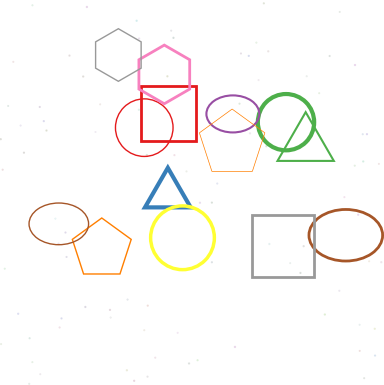[{"shape": "square", "thickness": 2, "radius": 0.36, "center": [0.438, 0.705]}, {"shape": "circle", "thickness": 1, "radius": 0.37, "center": [0.375, 0.668]}, {"shape": "triangle", "thickness": 3, "radius": 0.34, "center": [0.436, 0.496]}, {"shape": "circle", "thickness": 3, "radius": 0.37, "center": [0.743, 0.683]}, {"shape": "triangle", "thickness": 1.5, "radius": 0.42, "center": [0.794, 0.624]}, {"shape": "oval", "thickness": 1.5, "radius": 0.34, "center": [0.605, 0.704]}, {"shape": "pentagon", "thickness": 1, "radius": 0.4, "center": [0.264, 0.353]}, {"shape": "pentagon", "thickness": 0.5, "radius": 0.45, "center": [0.603, 0.627]}, {"shape": "circle", "thickness": 2.5, "radius": 0.41, "center": [0.474, 0.382]}, {"shape": "oval", "thickness": 2, "radius": 0.48, "center": [0.898, 0.389]}, {"shape": "oval", "thickness": 1, "radius": 0.39, "center": [0.153, 0.419]}, {"shape": "hexagon", "thickness": 2, "radius": 0.38, "center": [0.427, 0.807]}, {"shape": "hexagon", "thickness": 1, "radius": 0.34, "center": [0.307, 0.857]}, {"shape": "square", "thickness": 2, "radius": 0.41, "center": [0.735, 0.361]}]